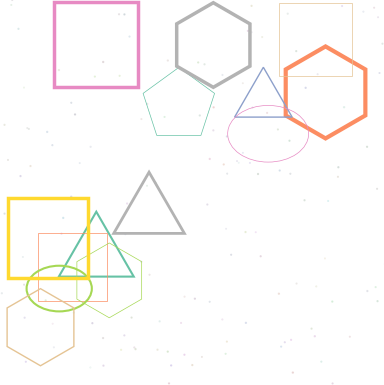[{"shape": "pentagon", "thickness": 0.5, "radius": 0.49, "center": [0.464, 0.727]}, {"shape": "triangle", "thickness": 1.5, "radius": 0.56, "center": [0.25, 0.338]}, {"shape": "square", "thickness": 0.5, "radius": 0.44, "center": [0.188, 0.306]}, {"shape": "hexagon", "thickness": 3, "radius": 0.6, "center": [0.846, 0.76]}, {"shape": "triangle", "thickness": 1, "radius": 0.43, "center": [0.684, 0.739]}, {"shape": "oval", "thickness": 0.5, "radius": 0.53, "center": [0.697, 0.653]}, {"shape": "square", "thickness": 2.5, "radius": 0.55, "center": [0.249, 0.884]}, {"shape": "hexagon", "thickness": 0.5, "radius": 0.49, "center": [0.284, 0.272]}, {"shape": "oval", "thickness": 1.5, "radius": 0.42, "center": [0.154, 0.25]}, {"shape": "square", "thickness": 2.5, "radius": 0.52, "center": [0.124, 0.381]}, {"shape": "hexagon", "thickness": 1, "radius": 0.5, "center": [0.105, 0.15]}, {"shape": "square", "thickness": 0.5, "radius": 0.48, "center": [0.82, 0.898]}, {"shape": "triangle", "thickness": 2, "radius": 0.53, "center": [0.387, 0.447]}, {"shape": "hexagon", "thickness": 2.5, "radius": 0.55, "center": [0.554, 0.883]}]